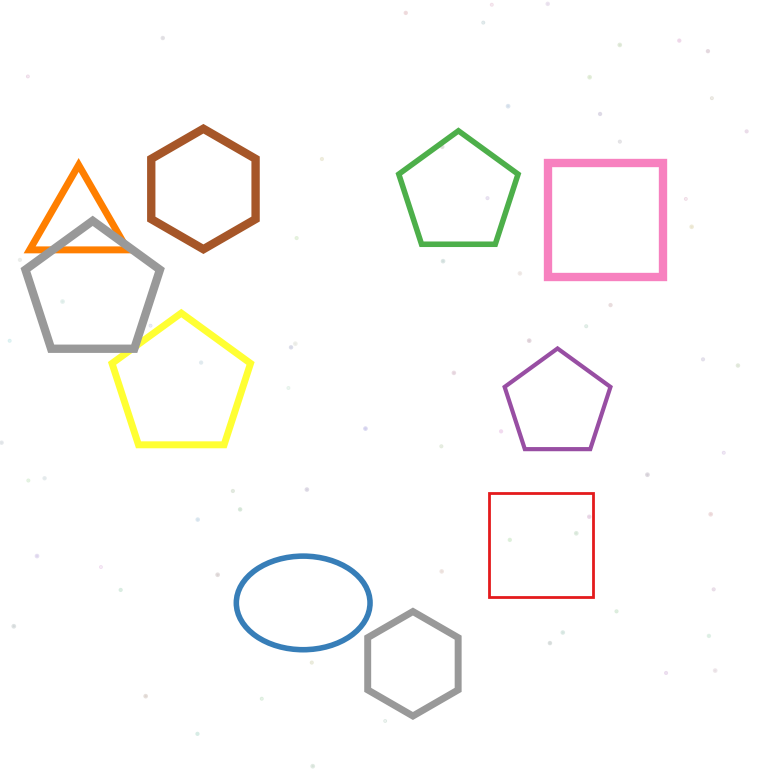[{"shape": "square", "thickness": 1, "radius": 0.34, "center": [0.702, 0.292]}, {"shape": "oval", "thickness": 2, "radius": 0.43, "center": [0.394, 0.217]}, {"shape": "pentagon", "thickness": 2, "radius": 0.41, "center": [0.595, 0.749]}, {"shape": "pentagon", "thickness": 1.5, "radius": 0.36, "center": [0.724, 0.475]}, {"shape": "triangle", "thickness": 2.5, "radius": 0.37, "center": [0.102, 0.712]}, {"shape": "pentagon", "thickness": 2.5, "radius": 0.47, "center": [0.235, 0.499]}, {"shape": "hexagon", "thickness": 3, "radius": 0.39, "center": [0.264, 0.755]}, {"shape": "square", "thickness": 3, "radius": 0.37, "center": [0.787, 0.714]}, {"shape": "hexagon", "thickness": 2.5, "radius": 0.34, "center": [0.536, 0.138]}, {"shape": "pentagon", "thickness": 3, "radius": 0.46, "center": [0.12, 0.621]}]